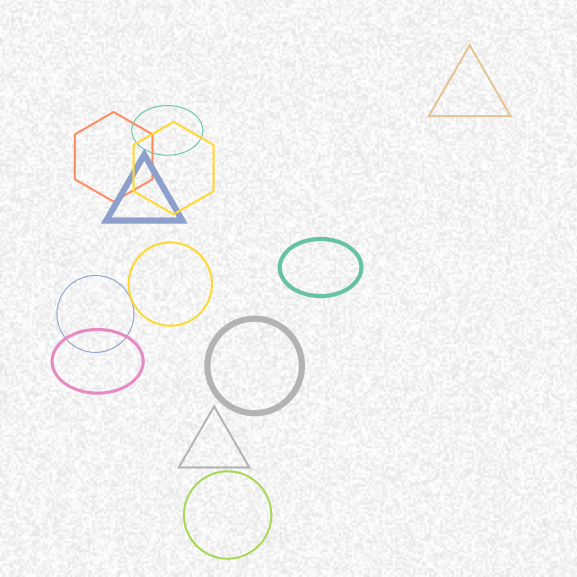[{"shape": "oval", "thickness": 2, "radius": 0.35, "center": [0.555, 0.536]}, {"shape": "oval", "thickness": 0.5, "radius": 0.31, "center": [0.29, 0.773]}, {"shape": "hexagon", "thickness": 1, "radius": 0.39, "center": [0.197, 0.728]}, {"shape": "triangle", "thickness": 3, "radius": 0.38, "center": [0.25, 0.655]}, {"shape": "circle", "thickness": 0.5, "radius": 0.33, "center": [0.165, 0.455]}, {"shape": "oval", "thickness": 1.5, "radius": 0.39, "center": [0.169, 0.373]}, {"shape": "circle", "thickness": 1, "radius": 0.38, "center": [0.394, 0.107]}, {"shape": "circle", "thickness": 1, "radius": 0.36, "center": [0.295, 0.507]}, {"shape": "hexagon", "thickness": 1, "radius": 0.4, "center": [0.301, 0.708]}, {"shape": "triangle", "thickness": 1, "radius": 0.41, "center": [0.813, 0.839]}, {"shape": "triangle", "thickness": 1, "radius": 0.35, "center": [0.371, 0.225]}, {"shape": "circle", "thickness": 3, "radius": 0.41, "center": [0.441, 0.365]}]